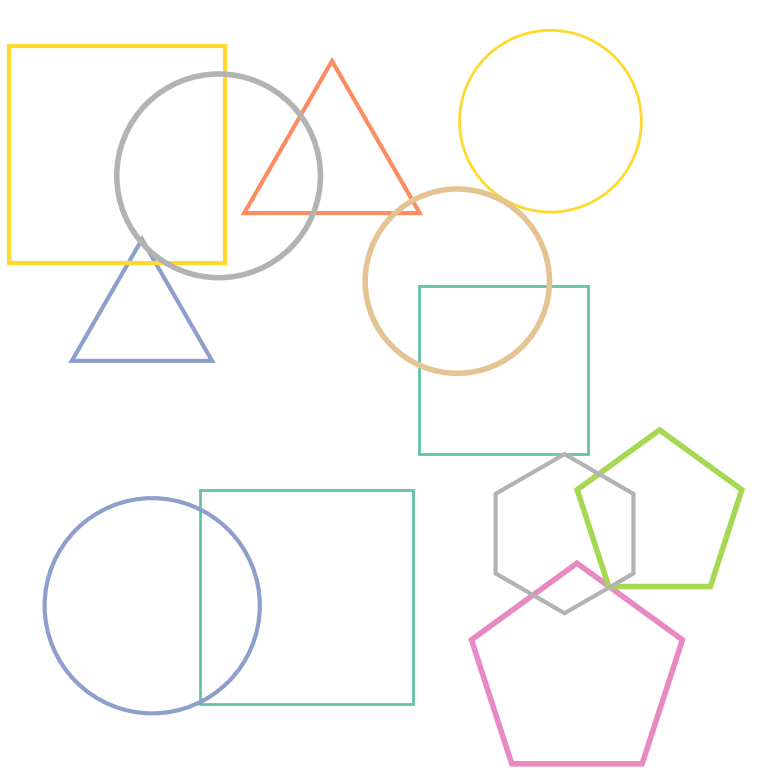[{"shape": "square", "thickness": 1, "radius": 0.69, "center": [0.398, 0.225]}, {"shape": "square", "thickness": 1, "radius": 0.55, "center": [0.654, 0.52]}, {"shape": "triangle", "thickness": 1.5, "radius": 0.66, "center": [0.431, 0.789]}, {"shape": "triangle", "thickness": 1.5, "radius": 0.53, "center": [0.184, 0.584]}, {"shape": "circle", "thickness": 1.5, "radius": 0.7, "center": [0.198, 0.213]}, {"shape": "pentagon", "thickness": 2, "radius": 0.72, "center": [0.749, 0.125]}, {"shape": "pentagon", "thickness": 2, "radius": 0.56, "center": [0.857, 0.329]}, {"shape": "square", "thickness": 1.5, "radius": 0.7, "center": [0.152, 0.799]}, {"shape": "circle", "thickness": 1, "radius": 0.59, "center": [0.715, 0.843]}, {"shape": "circle", "thickness": 2, "radius": 0.6, "center": [0.594, 0.635]}, {"shape": "hexagon", "thickness": 1.5, "radius": 0.52, "center": [0.733, 0.307]}, {"shape": "circle", "thickness": 2, "radius": 0.66, "center": [0.284, 0.772]}]